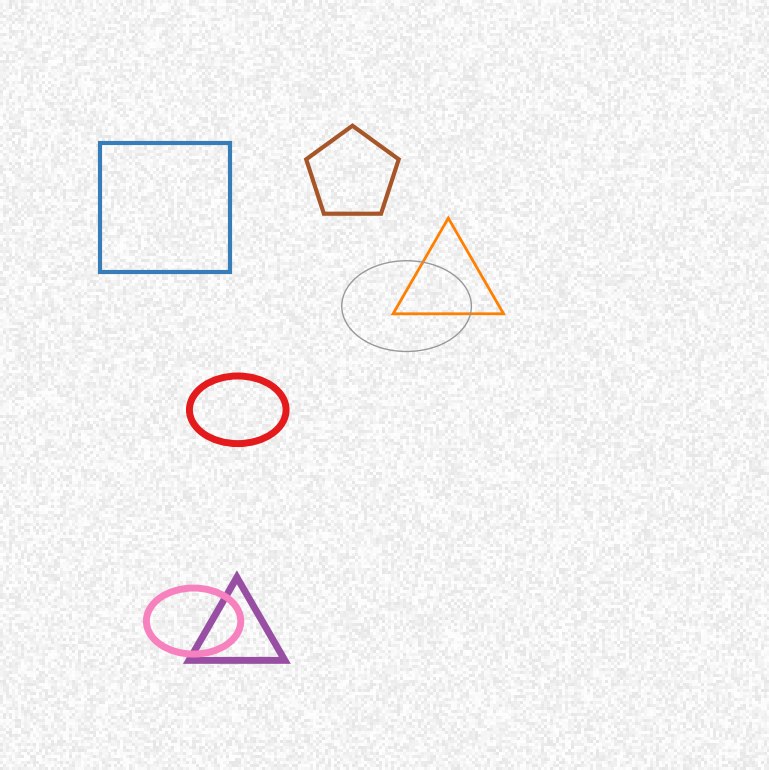[{"shape": "oval", "thickness": 2.5, "radius": 0.31, "center": [0.309, 0.468]}, {"shape": "square", "thickness": 1.5, "radius": 0.42, "center": [0.214, 0.731]}, {"shape": "triangle", "thickness": 2.5, "radius": 0.36, "center": [0.308, 0.178]}, {"shape": "triangle", "thickness": 1, "radius": 0.41, "center": [0.582, 0.634]}, {"shape": "pentagon", "thickness": 1.5, "radius": 0.32, "center": [0.458, 0.774]}, {"shape": "oval", "thickness": 2.5, "radius": 0.31, "center": [0.251, 0.193]}, {"shape": "oval", "thickness": 0.5, "radius": 0.42, "center": [0.528, 0.602]}]